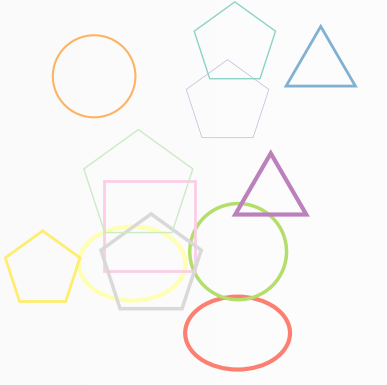[{"shape": "pentagon", "thickness": 1, "radius": 0.55, "center": [0.606, 0.885]}, {"shape": "oval", "thickness": 3, "radius": 0.69, "center": [0.341, 0.315]}, {"shape": "pentagon", "thickness": 0.5, "radius": 0.56, "center": [0.587, 0.733]}, {"shape": "oval", "thickness": 3, "radius": 0.68, "center": [0.613, 0.135]}, {"shape": "triangle", "thickness": 2, "radius": 0.52, "center": [0.828, 0.828]}, {"shape": "circle", "thickness": 1.5, "radius": 0.53, "center": [0.243, 0.802]}, {"shape": "circle", "thickness": 2.5, "radius": 0.62, "center": [0.615, 0.346]}, {"shape": "square", "thickness": 2, "radius": 0.58, "center": [0.386, 0.413]}, {"shape": "pentagon", "thickness": 2.5, "radius": 0.68, "center": [0.39, 0.308]}, {"shape": "triangle", "thickness": 3, "radius": 0.53, "center": [0.699, 0.496]}, {"shape": "pentagon", "thickness": 1, "radius": 0.74, "center": [0.357, 0.516]}, {"shape": "pentagon", "thickness": 2, "radius": 0.51, "center": [0.11, 0.299]}]